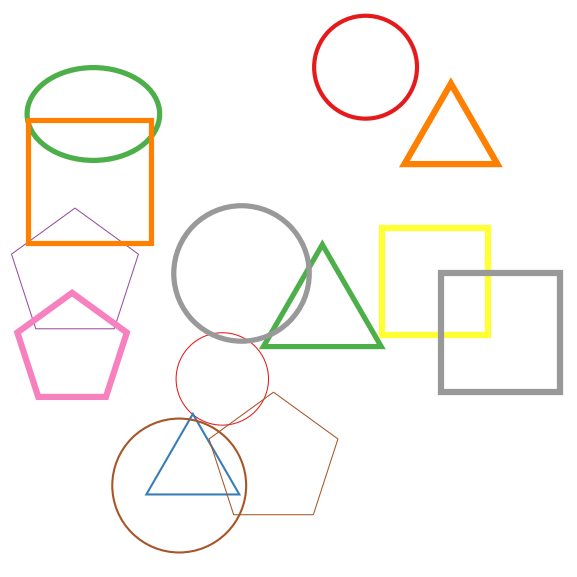[{"shape": "circle", "thickness": 2, "radius": 0.45, "center": [0.633, 0.883]}, {"shape": "circle", "thickness": 0.5, "radius": 0.4, "center": [0.385, 0.343]}, {"shape": "triangle", "thickness": 1, "radius": 0.46, "center": [0.334, 0.189]}, {"shape": "triangle", "thickness": 2.5, "radius": 0.59, "center": [0.558, 0.458]}, {"shape": "oval", "thickness": 2.5, "radius": 0.57, "center": [0.162, 0.802]}, {"shape": "pentagon", "thickness": 0.5, "radius": 0.58, "center": [0.13, 0.523]}, {"shape": "square", "thickness": 2.5, "radius": 0.53, "center": [0.155, 0.684]}, {"shape": "triangle", "thickness": 3, "radius": 0.46, "center": [0.781, 0.761]}, {"shape": "square", "thickness": 3, "radius": 0.46, "center": [0.754, 0.512]}, {"shape": "circle", "thickness": 1, "radius": 0.58, "center": [0.31, 0.158]}, {"shape": "pentagon", "thickness": 0.5, "radius": 0.59, "center": [0.474, 0.203]}, {"shape": "pentagon", "thickness": 3, "radius": 0.5, "center": [0.125, 0.392]}, {"shape": "circle", "thickness": 2.5, "radius": 0.59, "center": [0.418, 0.526]}, {"shape": "square", "thickness": 3, "radius": 0.52, "center": [0.867, 0.424]}]